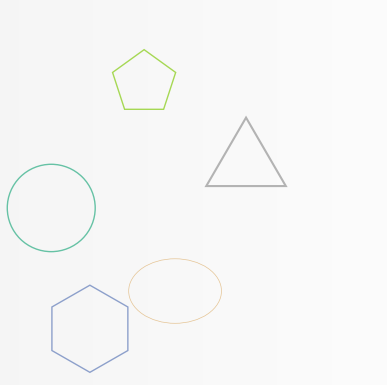[{"shape": "circle", "thickness": 1, "radius": 0.57, "center": [0.132, 0.46]}, {"shape": "hexagon", "thickness": 1, "radius": 0.57, "center": [0.232, 0.146]}, {"shape": "pentagon", "thickness": 1, "radius": 0.43, "center": [0.372, 0.785]}, {"shape": "oval", "thickness": 0.5, "radius": 0.6, "center": [0.452, 0.244]}, {"shape": "triangle", "thickness": 1.5, "radius": 0.59, "center": [0.635, 0.576]}]